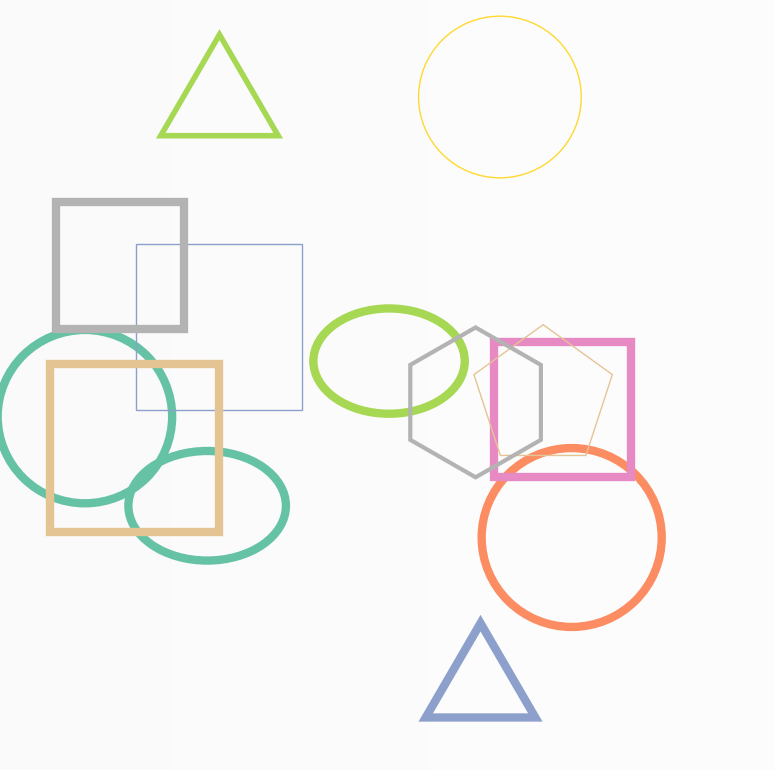[{"shape": "oval", "thickness": 3, "radius": 0.51, "center": [0.267, 0.343]}, {"shape": "circle", "thickness": 3, "radius": 0.56, "center": [0.11, 0.459]}, {"shape": "circle", "thickness": 3, "radius": 0.58, "center": [0.738, 0.302]}, {"shape": "triangle", "thickness": 3, "radius": 0.41, "center": [0.62, 0.109]}, {"shape": "square", "thickness": 0.5, "radius": 0.54, "center": [0.282, 0.575]}, {"shape": "square", "thickness": 3, "radius": 0.44, "center": [0.726, 0.469]}, {"shape": "triangle", "thickness": 2, "radius": 0.44, "center": [0.283, 0.868]}, {"shape": "oval", "thickness": 3, "radius": 0.49, "center": [0.502, 0.531]}, {"shape": "circle", "thickness": 0.5, "radius": 0.52, "center": [0.645, 0.874]}, {"shape": "square", "thickness": 3, "radius": 0.55, "center": [0.174, 0.418]}, {"shape": "pentagon", "thickness": 0.5, "radius": 0.47, "center": [0.701, 0.484]}, {"shape": "hexagon", "thickness": 1.5, "radius": 0.49, "center": [0.614, 0.477]}, {"shape": "square", "thickness": 3, "radius": 0.41, "center": [0.155, 0.655]}]